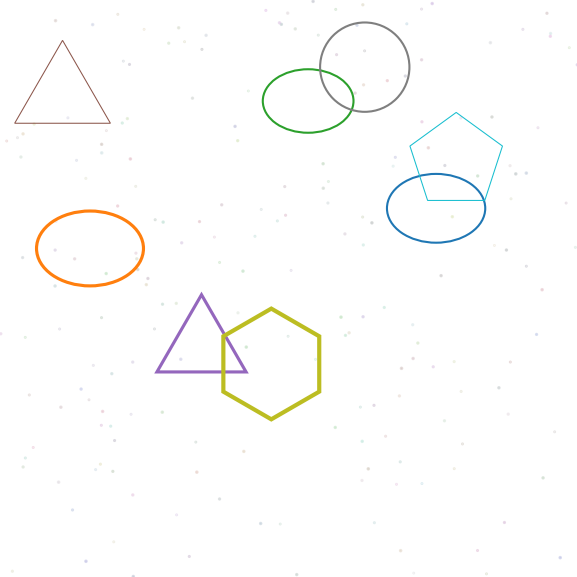[{"shape": "oval", "thickness": 1, "radius": 0.43, "center": [0.755, 0.638]}, {"shape": "oval", "thickness": 1.5, "radius": 0.46, "center": [0.156, 0.569]}, {"shape": "oval", "thickness": 1, "radius": 0.39, "center": [0.534, 0.824]}, {"shape": "triangle", "thickness": 1.5, "radius": 0.45, "center": [0.349, 0.4]}, {"shape": "triangle", "thickness": 0.5, "radius": 0.48, "center": [0.108, 0.834]}, {"shape": "circle", "thickness": 1, "radius": 0.39, "center": [0.632, 0.883]}, {"shape": "hexagon", "thickness": 2, "radius": 0.48, "center": [0.47, 0.369]}, {"shape": "pentagon", "thickness": 0.5, "radius": 0.42, "center": [0.79, 0.72]}]